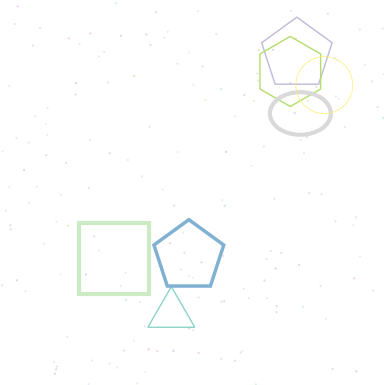[{"shape": "triangle", "thickness": 1, "radius": 0.35, "center": [0.445, 0.185]}, {"shape": "pentagon", "thickness": 1, "radius": 0.48, "center": [0.771, 0.859]}, {"shape": "pentagon", "thickness": 2.5, "radius": 0.48, "center": [0.491, 0.334]}, {"shape": "hexagon", "thickness": 1, "radius": 0.46, "center": [0.754, 0.814]}, {"shape": "oval", "thickness": 3, "radius": 0.4, "center": [0.78, 0.705]}, {"shape": "square", "thickness": 3, "radius": 0.46, "center": [0.296, 0.329]}, {"shape": "circle", "thickness": 0.5, "radius": 0.37, "center": [0.842, 0.779]}]